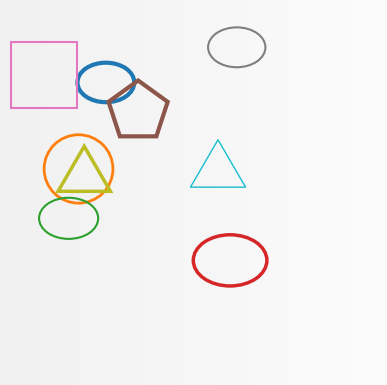[{"shape": "oval", "thickness": 3, "radius": 0.37, "center": [0.273, 0.786]}, {"shape": "circle", "thickness": 2, "radius": 0.44, "center": [0.203, 0.561]}, {"shape": "oval", "thickness": 1.5, "radius": 0.38, "center": [0.177, 0.433]}, {"shape": "oval", "thickness": 2.5, "radius": 0.47, "center": [0.594, 0.324]}, {"shape": "pentagon", "thickness": 3, "radius": 0.4, "center": [0.356, 0.711]}, {"shape": "square", "thickness": 1.5, "radius": 0.43, "center": [0.113, 0.805]}, {"shape": "oval", "thickness": 1.5, "radius": 0.37, "center": [0.611, 0.877]}, {"shape": "triangle", "thickness": 2.5, "radius": 0.39, "center": [0.217, 0.542]}, {"shape": "triangle", "thickness": 1, "radius": 0.41, "center": [0.563, 0.555]}]